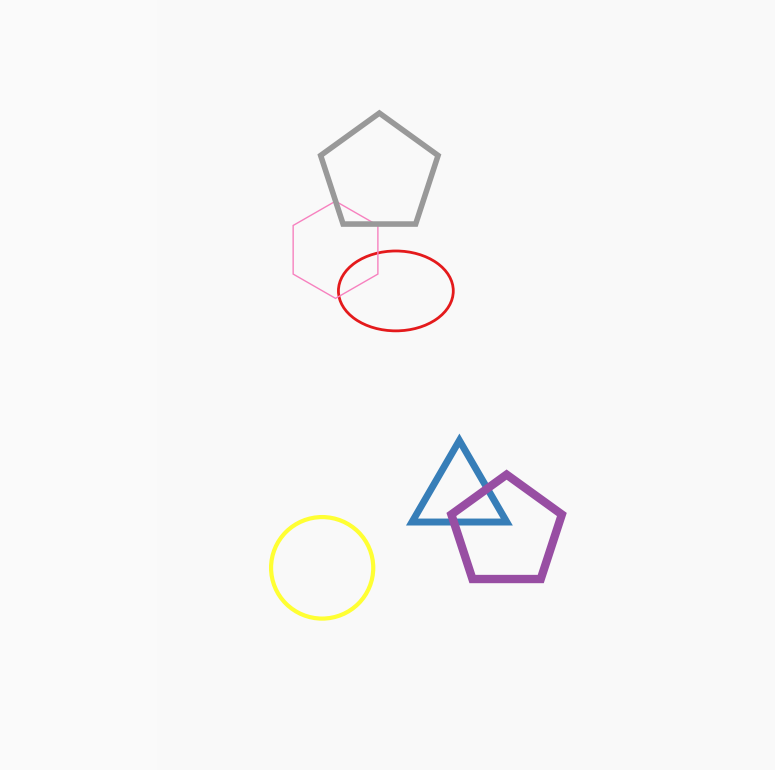[{"shape": "oval", "thickness": 1, "radius": 0.37, "center": [0.511, 0.622]}, {"shape": "triangle", "thickness": 2.5, "radius": 0.35, "center": [0.593, 0.357]}, {"shape": "pentagon", "thickness": 3, "radius": 0.37, "center": [0.654, 0.309]}, {"shape": "circle", "thickness": 1.5, "radius": 0.33, "center": [0.416, 0.263]}, {"shape": "hexagon", "thickness": 0.5, "radius": 0.32, "center": [0.433, 0.676]}, {"shape": "pentagon", "thickness": 2, "radius": 0.4, "center": [0.49, 0.773]}]